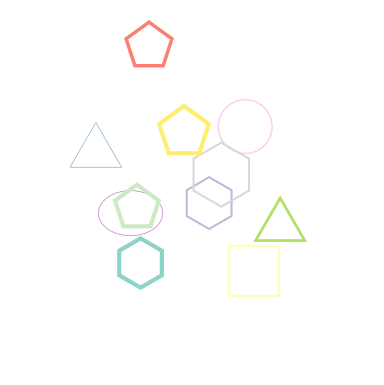[{"shape": "hexagon", "thickness": 3, "radius": 0.32, "center": [0.365, 0.317]}, {"shape": "square", "thickness": 1.5, "radius": 0.33, "center": [0.66, 0.296]}, {"shape": "hexagon", "thickness": 1.5, "radius": 0.34, "center": [0.543, 0.472]}, {"shape": "pentagon", "thickness": 2.5, "radius": 0.31, "center": [0.387, 0.88]}, {"shape": "triangle", "thickness": 0.5, "radius": 0.39, "center": [0.249, 0.604]}, {"shape": "triangle", "thickness": 2, "radius": 0.37, "center": [0.728, 0.412]}, {"shape": "circle", "thickness": 1, "radius": 0.35, "center": [0.637, 0.671]}, {"shape": "hexagon", "thickness": 1.5, "radius": 0.42, "center": [0.575, 0.546]}, {"shape": "oval", "thickness": 0.5, "radius": 0.42, "center": [0.339, 0.446]}, {"shape": "pentagon", "thickness": 3, "radius": 0.3, "center": [0.356, 0.46]}, {"shape": "pentagon", "thickness": 3, "radius": 0.34, "center": [0.478, 0.657]}]